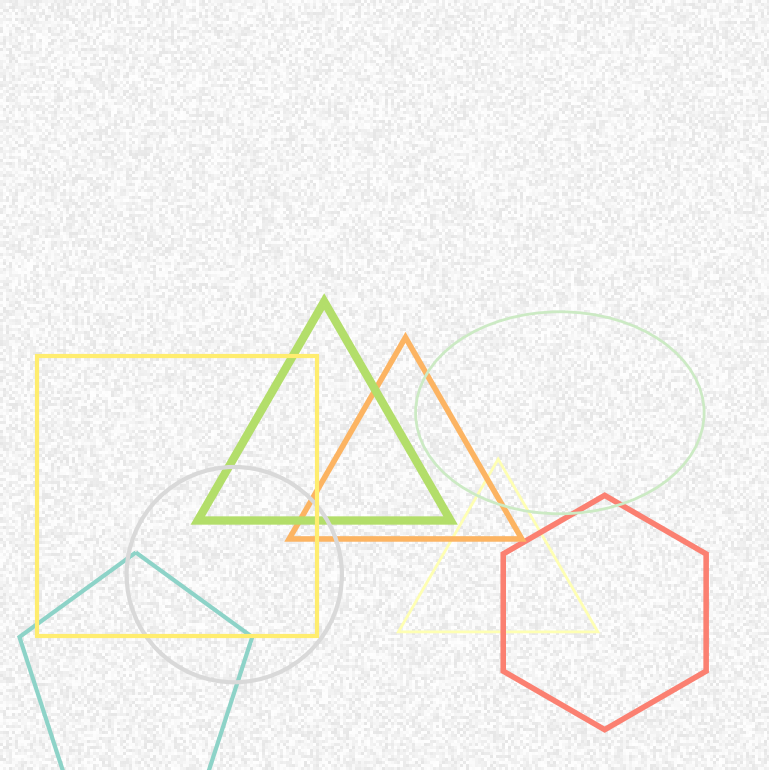[{"shape": "pentagon", "thickness": 1.5, "radius": 0.79, "center": [0.176, 0.124]}, {"shape": "triangle", "thickness": 1, "radius": 0.75, "center": [0.647, 0.254]}, {"shape": "hexagon", "thickness": 2, "radius": 0.76, "center": [0.785, 0.205]}, {"shape": "triangle", "thickness": 2, "radius": 0.87, "center": [0.527, 0.387]}, {"shape": "triangle", "thickness": 3, "radius": 0.95, "center": [0.421, 0.419]}, {"shape": "circle", "thickness": 1.5, "radius": 0.7, "center": [0.304, 0.254]}, {"shape": "oval", "thickness": 1, "radius": 0.94, "center": [0.727, 0.464]}, {"shape": "square", "thickness": 1.5, "radius": 0.91, "center": [0.23, 0.356]}]